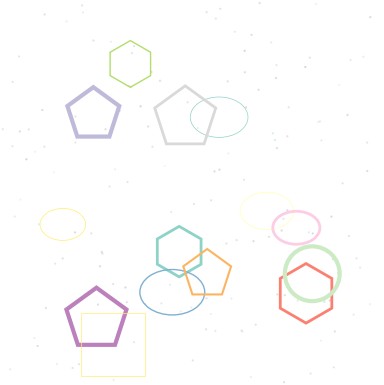[{"shape": "hexagon", "thickness": 2, "radius": 0.33, "center": [0.465, 0.346]}, {"shape": "oval", "thickness": 0.5, "radius": 0.37, "center": [0.569, 0.696]}, {"shape": "oval", "thickness": 0.5, "radius": 0.35, "center": [0.693, 0.452]}, {"shape": "pentagon", "thickness": 3, "radius": 0.35, "center": [0.242, 0.703]}, {"shape": "hexagon", "thickness": 2, "radius": 0.39, "center": [0.795, 0.238]}, {"shape": "oval", "thickness": 1, "radius": 0.42, "center": [0.448, 0.241]}, {"shape": "pentagon", "thickness": 1.5, "radius": 0.33, "center": [0.538, 0.288]}, {"shape": "hexagon", "thickness": 1, "radius": 0.3, "center": [0.339, 0.834]}, {"shape": "oval", "thickness": 2, "radius": 0.31, "center": [0.77, 0.408]}, {"shape": "pentagon", "thickness": 2, "radius": 0.42, "center": [0.481, 0.694]}, {"shape": "pentagon", "thickness": 3, "radius": 0.41, "center": [0.251, 0.171]}, {"shape": "circle", "thickness": 3, "radius": 0.36, "center": [0.811, 0.289]}, {"shape": "oval", "thickness": 0.5, "radius": 0.3, "center": [0.163, 0.417]}, {"shape": "square", "thickness": 0.5, "radius": 0.41, "center": [0.294, 0.106]}]